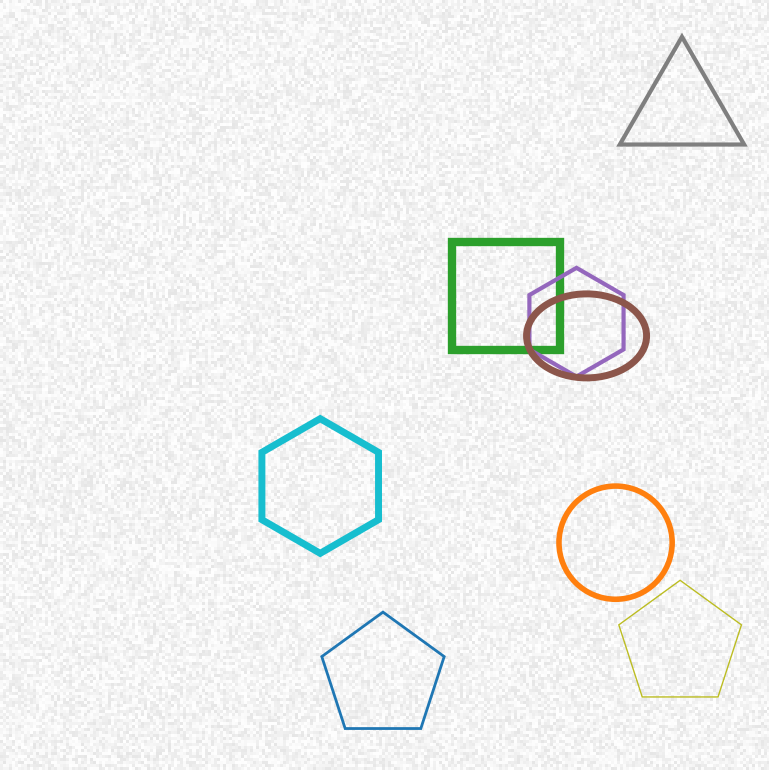[{"shape": "pentagon", "thickness": 1, "radius": 0.42, "center": [0.497, 0.121]}, {"shape": "circle", "thickness": 2, "radius": 0.37, "center": [0.799, 0.295]}, {"shape": "square", "thickness": 3, "radius": 0.35, "center": [0.657, 0.615]}, {"shape": "hexagon", "thickness": 1.5, "radius": 0.35, "center": [0.749, 0.582]}, {"shape": "oval", "thickness": 2.5, "radius": 0.39, "center": [0.762, 0.564]}, {"shape": "triangle", "thickness": 1.5, "radius": 0.47, "center": [0.886, 0.859]}, {"shape": "pentagon", "thickness": 0.5, "radius": 0.42, "center": [0.883, 0.163]}, {"shape": "hexagon", "thickness": 2.5, "radius": 0.44, "center": [0.416, 0.369]}]